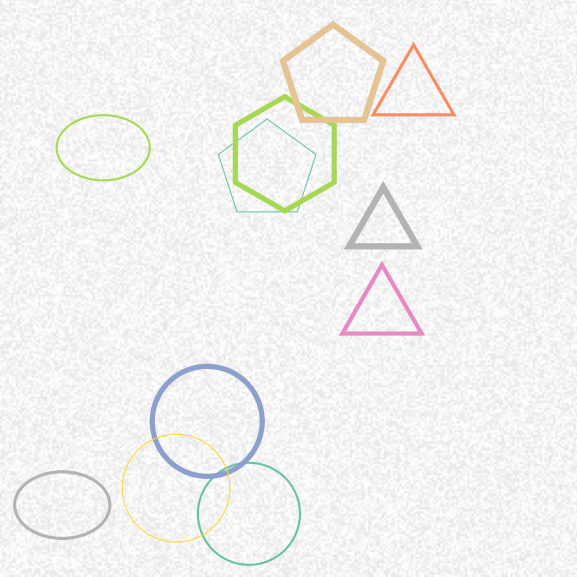[{"shape": "pentagon", "thickness": 0.5, "radius": 0.44, "center": [0.463, 0.704]}, {"shape": "circle", "thickness": 1, "radius": 0.44, "center": [0.431, 0.109]}, {"shape": "triangle", "thickness": 1.5, "radius": 0.4, "center": [0.716, 0.841]}, {"shape": "circle", "thickness": 2.5, "radius": 0.48, "center": [0.359, 0.27]}, {"shape": "triangle", "thickness": 2, "radius": 0.4, "center": [0.661, 0.461]}, {"shape": "hexagon", "thickness": 2.5, "radius": 0.49, "center": [0.493, 0.733]}, {"shape": "oval", "thickness": 1, "radius": 0.4, "center": [0.179, 0.743]}, {"shape": "circle", "thickness": 0.5, "radius": 0.47, "center": [0.305, 0.154]}, {"shape": "pentagon", "thickness": 3, "radius": 0.46, "center": [0.577, 0.865]}, {"shape": "oval", "thickness": 1.5, "radius": 0.41, "center": [0.108, 0.124]}, {"shape": "triangle", "thickness": 3, "radius": 0.34, "center": [0.664, 0.607]}]